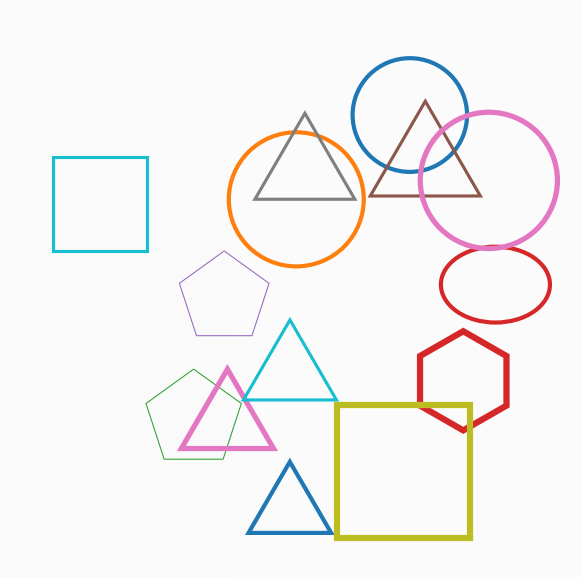[{"shape": "circle", "thickness": 2, "radius": 0.49, "center": [0.705, 0.8]}, {"shape": "triangle", "thickness": 2, "radius": 0.41, "center": [0.499, 0.117]}, {"shape": "circle", "thickness": 2, "radius": 0.58, "center": [0.51, 0.654]}, {"shape": "pentagon", "thickness": 0.5, "radius": 0.43, "center": [0.333, 0.274]}, {"shape": "hexagon", "thickness": 3, "radius": 0.43, "center": [0.797, 0.34]}, {"shape": "oval", "thickness": 2, "radius": 0.47, "center": [0.852, 0.506]}, {"shape": "pentagon", "thickness": 0.5, "radius": 0.41, "center": [0.386, 0.483]}, {"shape": "triangle", "thickness": 1.5, "radius": 0.55, "center": [0.732, 0.714]}, {"shape": "circle", "thickness": 2.5, "radius": 0.59, "center": [0.841, 0.687]}, {"shape": "triangle", "thickness": 2.5, "radius": 0.46, "center": [0.391, 0.268]}, {"shape": "triangle", "thickness": 1.5, "radius": 0.5, "center": [0.525, 0.704]}, {"shape": "square", "thickness": 3, "radius": 0.57, "center": [0.694, 0.183]}, {"shape": "triangle", "thickness": 1.5, "radius": 0.46, "center": [0.499, 0.353]}, {"shape": "square", "thickness": 1.5, "radius": 0.4, "center": [0.172, 0.646]}]